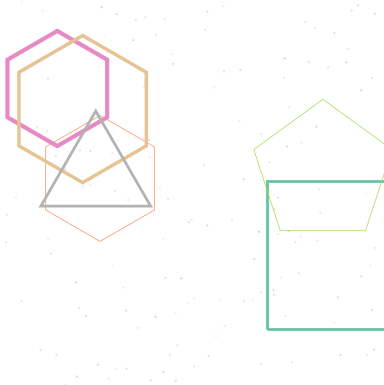[{"shape": "square", "thickness": 2, "radius": 0.96, "center": [0.885, 0.338]}, {"shape": "hexagon", "thickness": 0.5, "radius": 0.82, "center": [0.26, 0.537]}, {"shape": "hexagon", "thickness": 3, "radius": 0.75, "center": [0.149, 0.77]}, {"shape": "pentagon", "thickness": 0.5, "radius": 0.94, "center": [0.839, 0.553]}, {"shape": "hexagon", "thickness": 2.5, "radius": 0.96, "center": [0.215, 0.717]}, {"shape": "triangle", "thickness": 2, "radius": 0.82, "center": [0.249, 0.547]}]